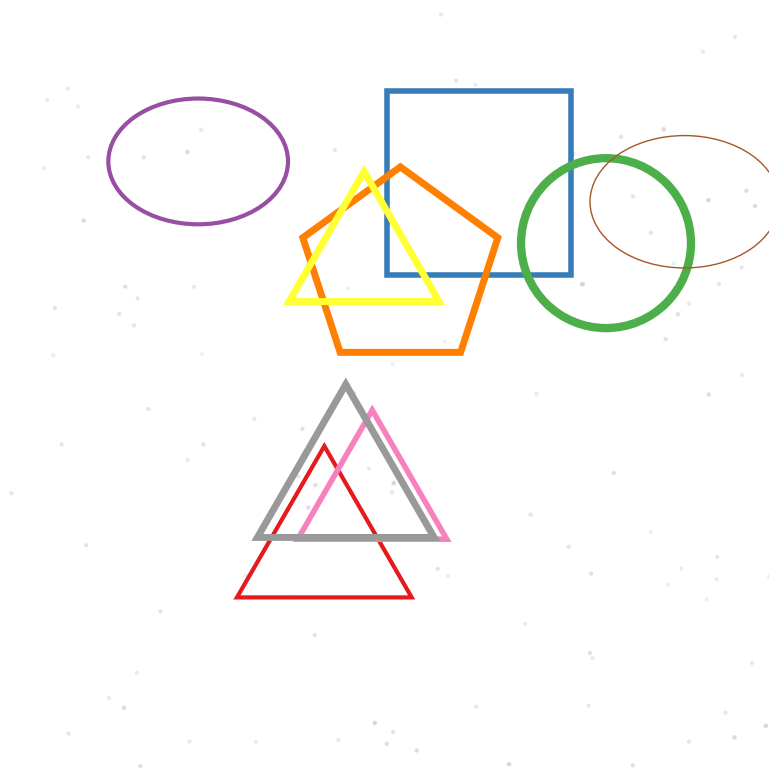[{"shape": "triangle", "thickness": 1.5, "radius": 0.66, "center": [0.421, 0.29]}, {"shape": "square", "thickness": 2, "radius": 0.6, "center": [0.623, 0.762]}, {"shape": "circle", "thickness": 3, "radius": 0.55, "center": [0.787, 0.684]}, {"shape": "oval", "thickness": 1.5, "radius": 0.58, "center": [0.257, 0.79]}, {"shape": "pentagon", "thickness": 2.5, "radius": 0.67, "center": [0.52, 0.65]}, {"shape": "triangle", "thickness": 2.5, "radius": 0.56, "center": [0.473, 0.665]}, {"shape": "oval", "thickness": 0.5, "radius": 0.61, "center": [0.889, 0.738]}, {"shape": "triangle", "thickness": 2, "radius": 0.56, "center": [0.483, 0.356]}, {"shape": "triangle", "thickness": 2.5, "radius": 0.66, "center": [0.449, 0.368]}]